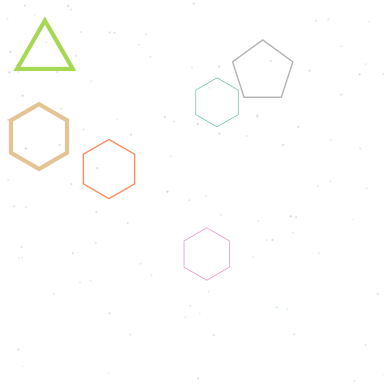[{"shape": "hexagon", "thickness": 0.5, "radius": 0.32, "center": [0.564, 0.734]}, {"shape": "hexagon", "thickness": 1, "radius": 0.38, "center": [0.283, 0.561]}, {"shape": "hexagon", "thickness": 0.5, "radius": 0.34, "center": [0.537, 0.34]}, {"shape": "triangle", "thickness": 3, "radius": 0.42, "center": [0.117, 0.863]}, {"shape": "hexagon", "thickness": 3, "radius": 0.42, "center": [0.101, 0.645]}, {"shape": "pentagon", "thickness": 1, "radius": 0.41, "center": [0.682, 0.814]}]